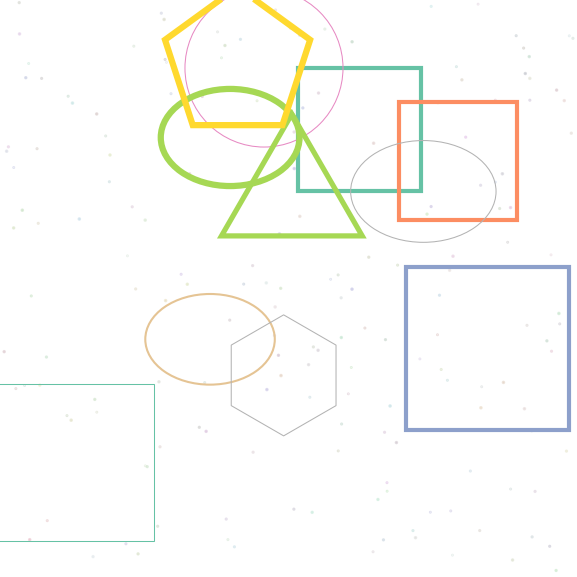[{"shape": "square", "thickness": 2, "radius": 0.53, "center": [0.623, 0.774]}, {"shape": "square", "thickness": 0.5, "radius": 0.68, "center": [0.131, 0.198]}, {"shape": "square", "thickness": 2, "radius": 0.51, "center": [0.793, 0.72]}, {"shape": "square", "thickness": 2, "radius": 0.7, "center": [0.844, 0.396]}, {"shape": "circle", "thickness": 0.5, "radius": 0.68, "center": [0.457, 0.881]}, {"shape": "triangle", "thickness": 2.5, "radius": 0.7, "center": [0.505, 0.661]}, {"shape": "oval", "thickness": 3, "radius": 0.6, "center": [0.399, 0.761]}, {"shape": "pentagon", "thickness": 3, "radius": 0.66, "center": [0.411, 0.889]}, {"shape": "oval", "thickness": 1, "radius": 0.56, "center": [0.364, 0.412]}, {"shape": "hexagon", "thickness": 0.5, "radius": 0.52, "center": [0.491, 0.349]}, {"shape": "oval", "thickness": 0.5, "radius": 0.63, "center": [0.733, 0.668]}]